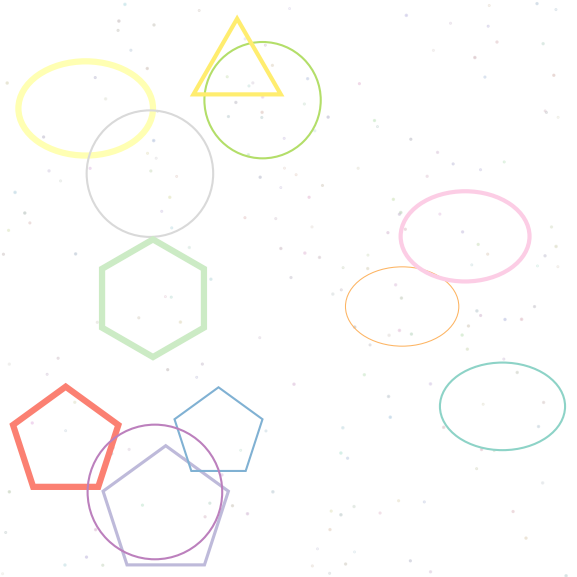[{"shape": "oval", "thickness": 1, "radius": 0.54, "center": [0.87, 0.295]}, {"shape": "oval", "thickness": 3, "radius": 0.58, "center": [0.148, 0.811]}, {"shape": "pentagon", "thickness": 1.5, "radius": 0.57, "center": [0.287, 0.113]}, {"shape": "pentagon", "thickness": 3, "radius": 0.48, "center": [0.114, 0.234]}, {"shape": "pentagon", "thickness": 1, "radius": 0.4, "center": [0.378, 0.248]}, {"shape": "oval", "thickness": 0.5, "radius": 0.49, "center": [0.696, 0.468]}, {"shape": "circle", "thickness": 1, "radius": 0.5, "center": [0.455, 0.826]}, {"shape": "oval", "thickness": 2, "radius": 0.56, "center": [0.805, 0.59]}, {"shape": "circle", "thickness": 1, "radius": 0.55, "center": [0.26, 0.698]}, {"shape": "circle", "thickness": 1, "radius": 0.58, "center": [0.268, 0.147]}, {"shape": "hexagon", "thickness": 3, "radius": 0.51, "center": [0.265, 0.483]}, {"shape": "triangle", "thickness": 2, "radius": 0.44, "center": [0.411, 0.879]}]